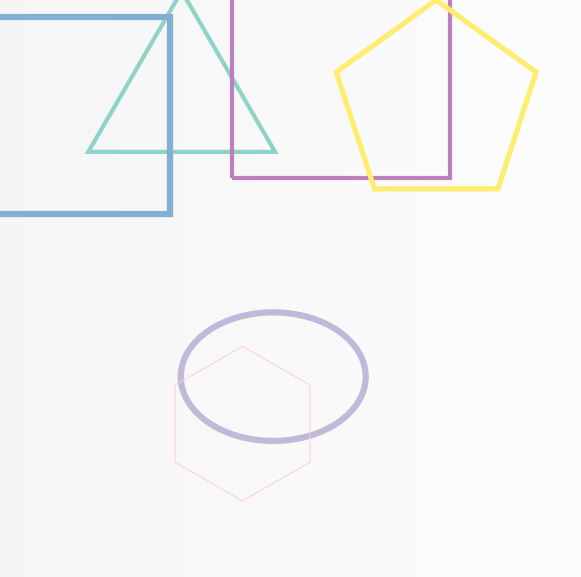[{"shape": "triangle", "thickness": 2, "radius": 0.93, "center": [0.313, 0.829]}, {"shape": "oval", "thickness": 3, "radius": 0.8, "center": [0.47, 0.347]}, {"shape": "square", "thickness": 3, "radius": 0.85, "center": [0.122, 0.799]}, {"shape": "hexagon", "thickness": 0.5, "radius": 0.67, "center": [0.417, 0.266]}, {"shape": "square", "thickness": 2, "radius": 0.94, "center": [0.587, 0.879]}, {"shape": "pentagon", "thickness": 2.5, "radius": 0.9, "center": [0.75, 0.818]}]